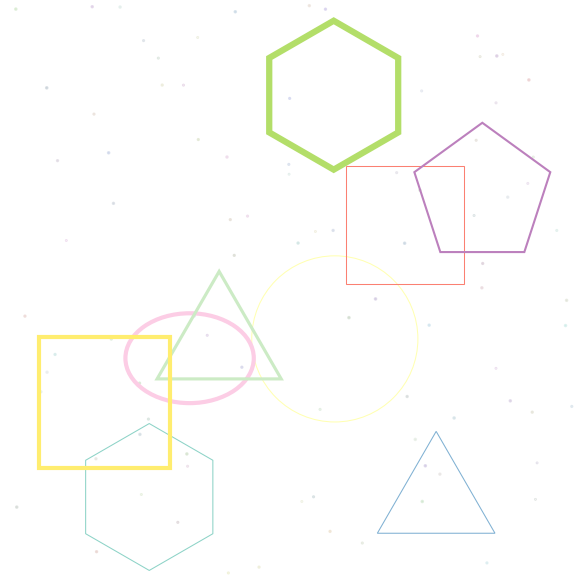[{"shape": "hexagon", "thickness": 0.5, "radius": 0.64, "center": [0.258, 0.139]}, {"shape": "circle", "thickness": 0.5, "radius": 0.72, "center": [0.58, 0.412]}, {"shape": "square", "thickness": 0.5, "radius": 0.51, "center": [0.701, 0.61]}, {"shape": "triangle", "thickness": 0.5, "radius": 0.59, "center": [0.755, 0.135]}, {"shape": "hexagon", "thickness": 3, "radius": 0.64, "center": [0.578, 0.834]}, {"shape": "oval", "thickness": 2, "radius": 0.56, "center": [0.328, 0.379]}, {"shape": "pentagon", "thickness": 1, "radius": 0.62, "center": [0.835, 0.663]}, {"shape": "triangle", "thickness": 1.5, "radius": 0.62, "center": [0.379, 0.405]}, {"shape": "square", "thickness": 2, "radius": 0.56, "center": [0.181, 0.302]}]